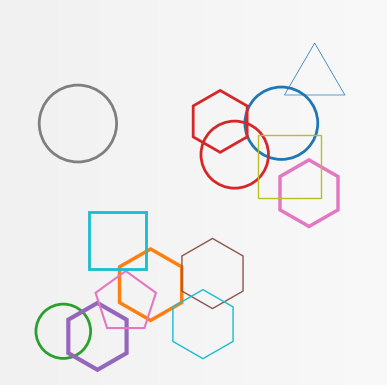[{"shape": "circle", "thickness": 2, "radius": 0.47, "center": [0.726, 0.68]}, {"shape": "triangle", "thickness": 0.5, "radius": 0.45, "center": [0.812, 0.798]}, {"shape": "hexagon", "thickness": 2.5, "radius": 0.46, "center": [0.389, 0.261]}, {"shape": "circle", "thickness": 2, "radius": 0.35, "center": [0.163, 0.14]}, {"shape": "circle", "thickness": 2, "radius": 0.44, "center": [0.606, 0.598]}, {"shape": "hexagon", "thickness": 2, "radius": 0.4, "center": [0.568, 0.685]}, {"shape": "hexagon", "thickness": 3, "radius": 0.43, "center": [0.252, 0.126]}, {"shape": "hexagon", "thickness": 1, "radius": 0.46, "center": [0.548, 0.29]}, {"shape": "pentagon", "thickness": 1.5, "radius": 0.41, "center": [0.325, 0.214]}, {"shape": "hexagon", "thickness": 2.5, "radius": 0.43, "center": [0.797, 0.498]}, {"shape": "circle", "thickness": 2, "radius": 0.5, "center": [0.201, 0.679]}, {"shape": "square", "thickness": 1, "radius": 0.41, "center": [0.747, 0.567]}, {"shape": "hexagon", "thickness": 1, "radius": 0.45, "center": [0.524, 0.158]}, {"shape": "square", "thickness": 2, "radius": 0.37, "center": [0.303, 0.376]}]